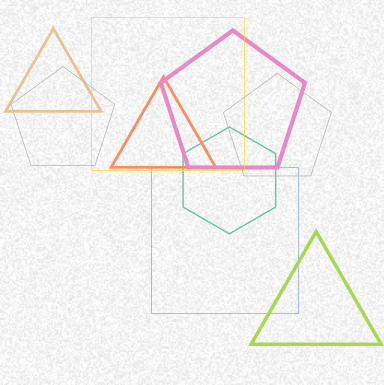[{"shape": "hexagon", "thickness": 1, "radius": 0.69, "center": [0.596, 0.532]}, {"shape": "triangle", "thickness": 2, "radius": 0.78, "center": [0.425, 0.644]}, {"shape": "square", "thickness": 0.5, "radius": 0.95, "center": [0.583, 0.377]}, {"shape": "pentagon", "thickness": 3, "radius": 0.98, "center": [0.605, 0.724]}, {"shape": "triangle", "thickness": 2.5, "radius": 0.97, "center": [0.821, 0.203]}, {"shape": "square", "thickness": 0.5, "radius": 0.99, "center": [0.435, 0.756]}, {"shape": "triangle", "thickness": 2, "radius": 0.72, "center": [0.139, 0.782]}, {"shape": "pentagon", "thickness": 0.5, "radius": 0.71, "center": [0.164, 0.685]}, {"shape": "pentagon", "thickness": 0.5, "radius": 0.74, "center": [0.72, 0.662]}]